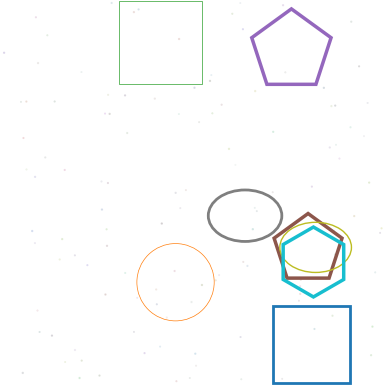[{"shape": "square", "thickness": 2, "radius": 0.5, "center": [0.808, 0.104]}, {"shape": "circle", "thickness": 0.5, "radius": 0.5, "center": [0.456, 0.267]}, {"shape": "square", "thickness": 0.5, "radius": 0.54, "center": [0.417, 0.89]}, {"shape": "pentagon", "thickness": 2.5, "radius": 0.54, "center": [0.757, 0.869]}, {"shape": "pentagon", "thickness": 2.5, "radius": 0.46, "center": [0.8, 0.353]}, {"shape": "oval", "thickness": 2, "radius": 0.48, "center": [0.637, 0.44]}, {"shape": "oval", "thickness": 1, "radius": 0.47, "center": [0.82, 0.357]}, {"shape": "hexagon", "thickness": 2.5, "radius": 0.45, "center": [0.814, 0.319]}]